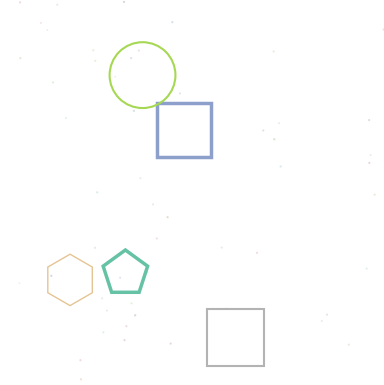[{"shape": "pentagon", "thickness": 2.5, "radius": 0.3, "center": [0.326, 0.29]}, {"shape": "square", "thickness": 2.5, "radius": 0.35, "center": [0.478, 0.662]}, {"shape": "circle", "thickness": 1.5, "radius": 0.43, "center": [0.37, 0.805]}, {"shape": "hexagon", "thickness": 1, "radius": 0.33, "center": [0.182, 0.273]}, {"shape": "square", "thickness": 1.5, "radius": 0.37, "center": [0.611, 0.123]}]